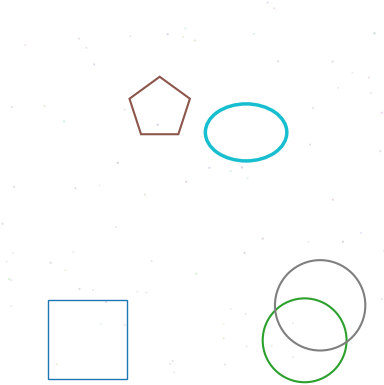[{"shape": "square", "thickness": 1, "radius": 0.51, "center": [0.228, 0.118]}, {"shape": "circle", "thickness": 1.5, "radius": 0.54, "center": [0.791, 0.116]}, {"shape": "pentagon", "thickness": 1.5, "radius": 0.41, "center": [0.415, 0.718]}, {"shape": "circle", "thickness": 1.5, "radius": 0.59, "center": [0.832, 0.207]}, {"shape": "oval", "thickness": 2.5, "radius": 0.53, "center": [0.639, 0.656]}]